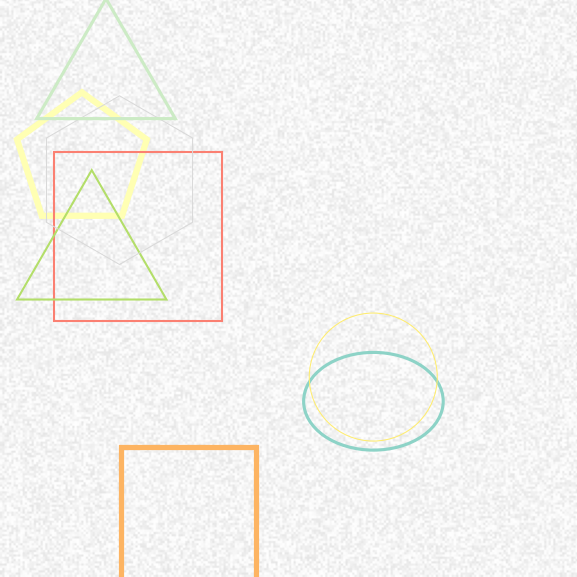[{"shape": "oval", "thickness": 1.5, "radius": 0.6, "center": [0.647, 0.304]}, {"shape": "pentagon", "thickness": 3, "radius": 0.59, "center": [0.142, 0.721]}, {"shape": "square", "thickness": 1, "radius": 0.73, "center": [0.238, 0.59]}, {"shape": "square", "thickness": 2.5, "radius": 0.59, "center": [0.326, 0.108]}, {"shape": "triangle", "thickness": 1, "radius": 0.75, "center": [0.159, 0.555]}, {"shape": "hexagon", "thickness": 0.5, "radius": 0.73, "center": [0.207, 0.687]}, {"shape": "triangle", "thickness": 1.5, "radius": 0.69, "center": [0.184, 0.863]}, {"shape": "circle", "thickness": 0.5, "radius": 0.55, "center": [0.646, 0.346]}]